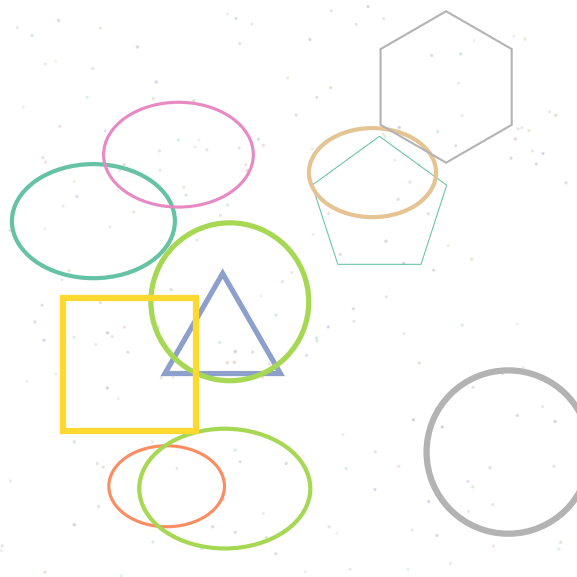[{"shape": "pentagon", "thickness": 0.5, "radius": 0.61, "center": [0.657, 0.641]}, {"shape": "oval", "thickness": 2, "radius": 0.71, "center": [0.162, 0.616]}, {"shape": "oval", "thickness": 1.5, "radius": 0.5, "center": [0.289, 0.157]}, {"shape": "triangle", "thickness": 2.5, "radius": 0.58, "center": [0.386, 0.41]}, {"shape": "oval", "thickness": 1.5, "radius": 0.65, "center": [0.309, 0.731]}, {"shape": "circle", "thickness": 2.5, "radius": 0.68, "center": [0.398, 0.477]}, {"shape": "oval", "thickness": 2, "radius": 0.74, "center": [0.389, 0.153]}, {"shape": "square", "thickness": 3, "radius": 0.57, "center": [0.224, 0.368]}, {"shape": "oval", "thickness": 2, "radius": 0.55, "center": [0.645, 0.7]}, {"shape": "hexagon", "thickness": 1, "radius": 0.66, "center": [0.773, 0.849]}, {"shape": "circle", "thickness": 3, "radius": 0.71, "center": [0.88, 0.216]}]